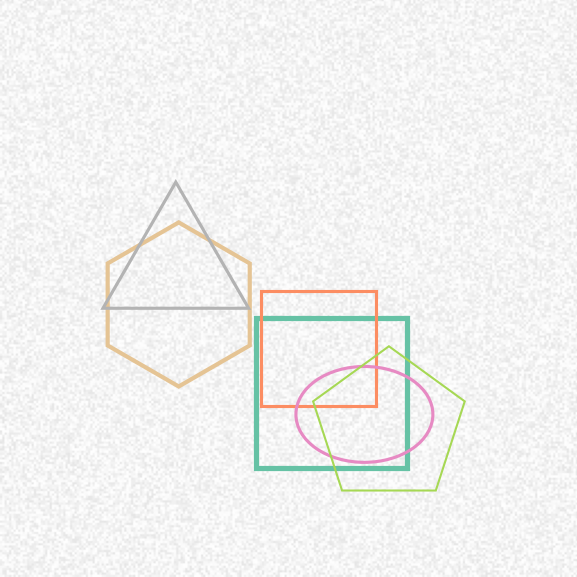[{"shape": "square", "thickness": 2.5, "radius": 0.65, "center": [0.574, 0.319]}, {"shape": "square", "thickness": 1.5, "radius": 0.5, "center": [0.551, 0.396]}, {"shape": "oval", "thickness": 1.5, "radius": 0.59, "center": [0.631, 0.282]}, {"shape": "pentagon", "thickness": 1, "radius": 0.69, "center": [0.673, 0.261]}, {"shape": "hexagon", "thickness": 2, "radius": 0.71, "center": [0.309, 0.472]}, {"shape": "triangle", "thickness": 1.5, "radius": 0.73, "center": [0.304, 0.538]}]